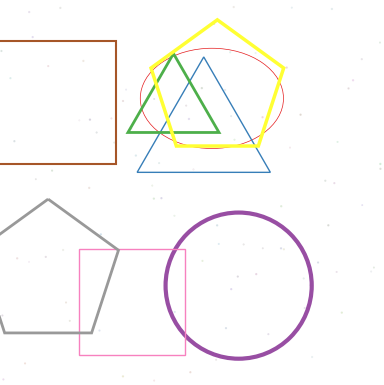[{"shape": "oval", "thickness": 0.5, "radius": 0.93, "center": [0.55, 0.744]}, {"shape": "triangle", "thickness": 1, "radius": 1.0, "center": [0.529, 0.652]}, {"shape": "triangle", "thickness": 2, "radius": 0.68, "center": [0.451, 0.724]}, {"shape": "circle", "thickness": 3, "radius": 0.95, "center": [0.62, 0.258]}, {"shape": "pentagon", "thickness": 2.5, "radius": 0.91, "center": [0.565, 0.767]}, {"shape": "square", "thickness": 1.5, "radius": 0.8, "center": [0.142, 0.734]}, {"shape": "square", "thickness": 1, "radius": 0.69, "center": [0.342, 0.216]}, {"shape": "pentagon", "thickness": 2, "radius": 0.96, "center": [0.125, 0.291]}]